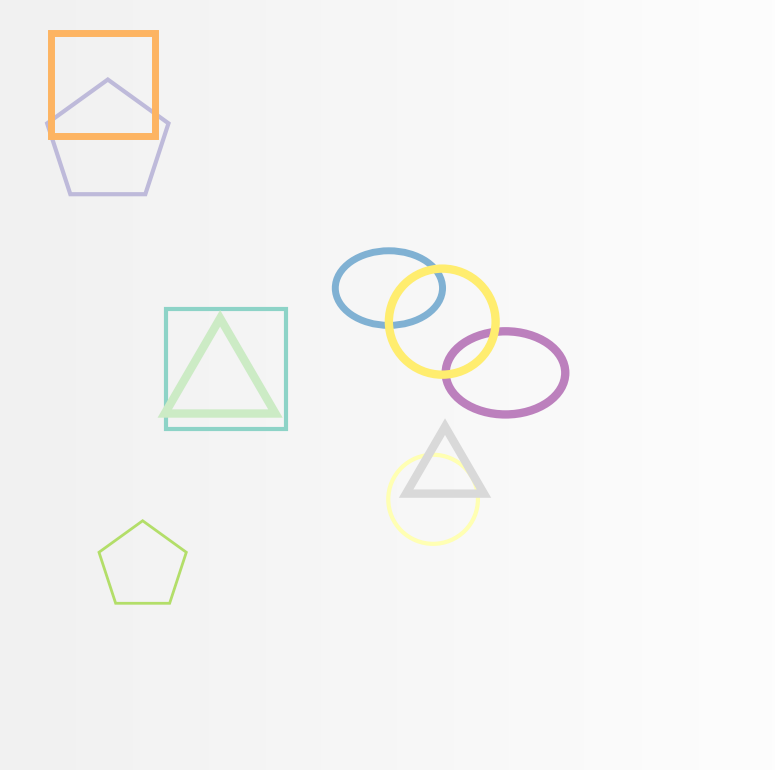[{"shape": "square", "thickness": 1.5, "radius": 0.39, "center": [0.291, 0.521]}, {"shape": "circle", "thickness": 1.5, "radius": 0.29, "center": [0.559, 0.352]}, {"shape": "pentagon", "thickness": 1.5, "radius": 0.41, "center": [0.139, 0.814]}, {"shape": "oval", "thickness": 2.5, "radius": 0.35, "center": [0.502, 0.626]}, {"shape": "square", "thickness": 2.5, "radius": 0.34, "center": [0.133, 0.89]}, {"shape": "pentagon", "thickness": 1, "radius": 0.3, "center": [0.184, 0.264]}, {"shape": "triangle", "thickness": 3, "radius": 0.29, "center": [0.574, 0.388]}, {"shape": "oval", "thickness": 3, "radius": 0.39, "center": [0.652, 0.516]}, {"shape": "triangle", "thickness": 3, "radius": 0.41, "center": [0.284, 0.504]}, {"shape": "circle", "thickness": 3, "radius": 0.34, "center": [0.571, 0.582]}]